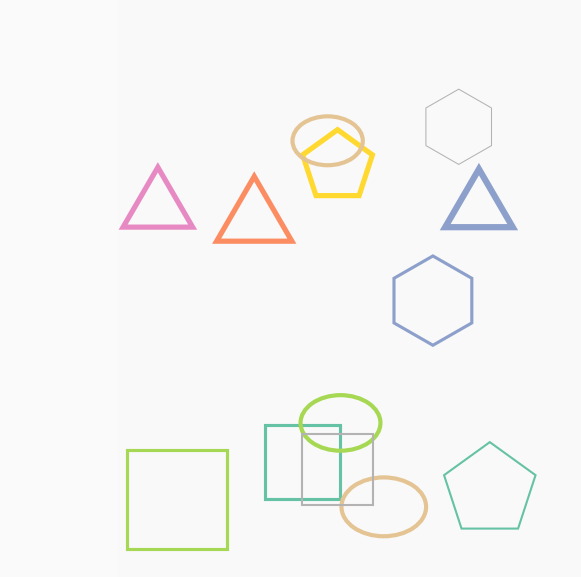[{"shape": "pentagon", "thickness": 1, "radius": 0.41, "center": [0.843, 0.151]}, {"shape": "square", "thickness": 1.5, "radius": 0.32, "center": [0.521, 0.2]}, {"shape": "triangle", "thickness": 2.5, "radius": 0.37, "center": [0.437, 0.619]}, {"shape": "triangle", "thickness": 3, "radius": 0.34, "center": [0.824, 0.639]}, {"shape": "hexagon", "thickness": 1.5, "radius": 0.39, "center": [0.745, 0.479]}, {"shape": "triangle", "thickness": 2.5, "radius": 0.35, "center": [0.272, 0.64]}, {"shape": "square", "thickness": 1.5, "radius": 0.43, "center": [0.305, 0.133]}, {"shape": "oval", "thickness": 2, "radius": 0.34, "center": [0.586, 0.267]}, {"shape": "pentagon", "thickness": 2.5, "radius": 0.32, "center": [0.581, 0.711]}, {"shape": "oval", "thickness": 2, "radius": 0.3, "center": [0.564, 0.755]}, {"shape": "oval", "thickness": 2, "radius": 0.36, "center": [0.66, 0.122]}, {"shape": "hexagon", "thickness": 0.5, "radius": 0.33, "center": [0.789, 0.78]}, {"shape": "square", "thickness": 1, "radius": 0.31, "center": [0.58, 0.186]}]